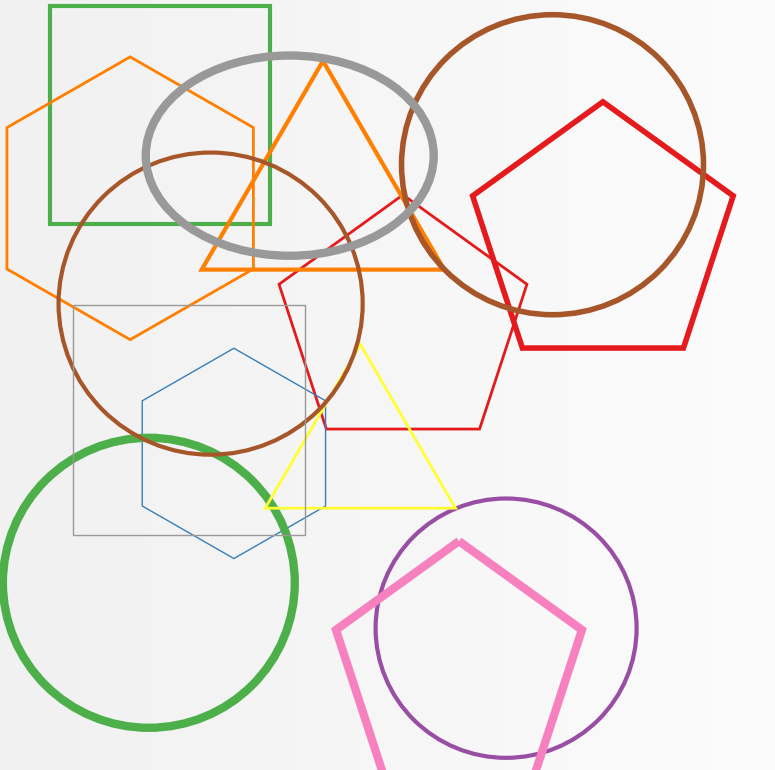[{"shape": "pentagon", "thickness": 1, "radius": 0.84, "center": [0.52, 0.579]}, {"shape": "pentagon", "thickness": 2, "radius": 0.88, "center": [0.778, 0.691]}, {"shape": "hexagon", "thickness": 0.5, "radius": 0.68, "center": [0.302, 0.411]}, {"shape": "circle", "thickness": 3, "radius": 0.94, "center": [0.192, 0.243]}, {"shape": "square", "thickness": 1.5, "radius": 0.71, "center": [0.207, 0.851]}, {"shape": "circle", "thickness": 1.5, "radius": 0.84, "center": [0.653, 0.184]}, {"shape": "hexagon", "thickness": 1, "radius": 0.92, "center": [0.168, 0.742]}, {"shape": "triangle", "thickness": 1.5, "radius": 0.9, "center": [0.417, 0.74]}, {"shape": "triangle", "thickness": 1, "radius": 0.71, "center": [0.465, 0.411]}, {"shape": "circle", "thickness": 1.5, "radius": 0.98, "center": [0.272, 0.606]}, {"shape": "circle", "thickness": 2, "radius": 0.97, "center": [0.713, 0.786]}, {"shape": "pentagon", "thickness": 3, "radius": 0.83, "center": [0.592, 0.13]}, {"shape": "square", "thickness": 0.5, "radius": 0.75, "center": [0.244, 0.455]}, {"shape": "oval", "thickness": 3, "radius": 0.93, "center": [0.374, 0.798]}]